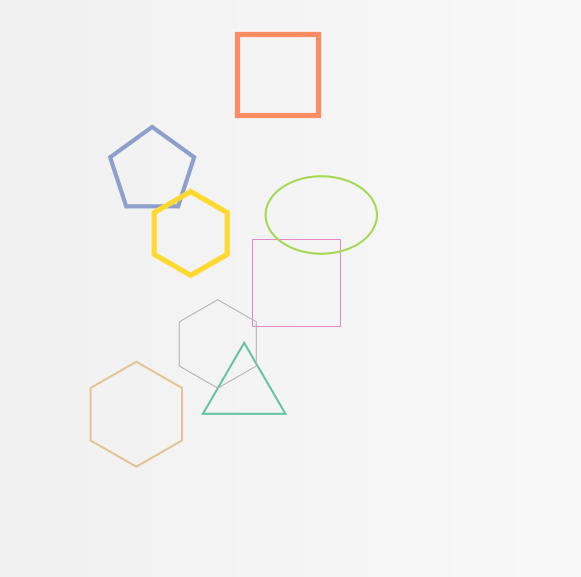[{"shape": "triangle", "thickness": 1, "radius": 0.41, "center": [0.42, 0.324]}, {"shape": "square", "thickness": 2.5, "radius": 0.35, "center": [0.477, 0.87]}, {"shape": "pentagon", "thickness": 2, "radius": 0.38, "center": [0.262, 0.703]}, {"shape": "square", "thickness": 0.5, "radius": 0.38, "center": [0.509, 0.51]}, {"shape": "oval", "thickness": 1, "radius": 0.48, "center": [0.553, 0.627]}, {"shape": "hexagon", "thickness": 2.5, "radius": 0.36, "center": [0.328, 0.595]}, {"shape": "hexagon", "thickness": 1, "radius": 0.45, "center": [0.234, 0.282]}, {"shape": "hexagon", "thickness": 0.5, "radius": 0.38, "center": [0.375, 0.404]}]